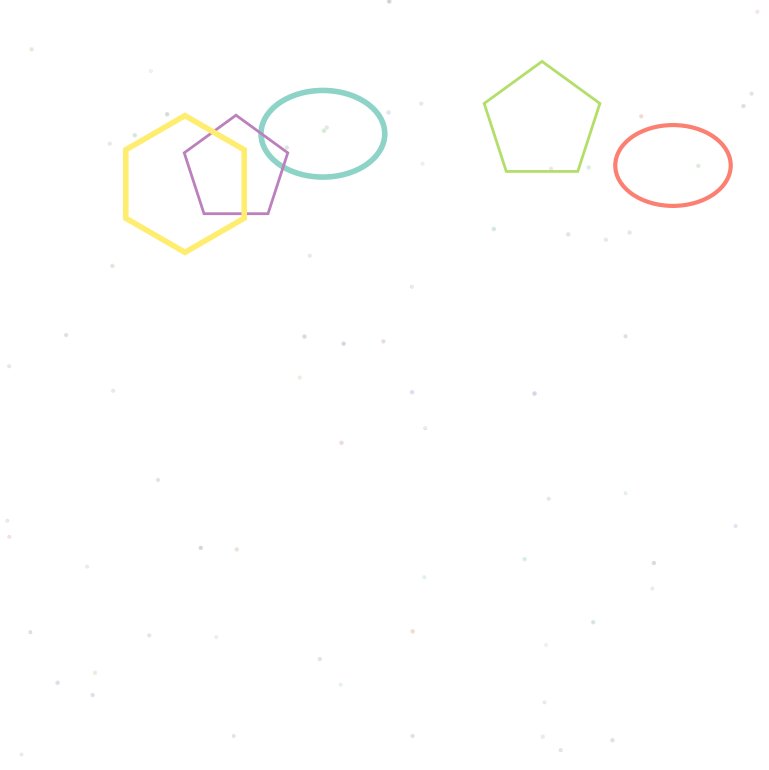[{"shape": "oval", "thickness": 2, "radius": 0.4, "center": [0.419, 0.826]}, {"shape": "oval", "thickness": 1.5, "radius": 0.37, "center": [0.874, 0.785]}, {"shape": "pentagon", "thickness": 1, "radius": 0.39, "center": [0.704, 0.841]}, {"shape": "pentagon", "thickness": 1, "radius": 0.35, "center": [0.307, 0.78]}, {"shape": "hexagon", "thickness": 2, "radius": 0.44, "center": [0.24, 0.761]}]